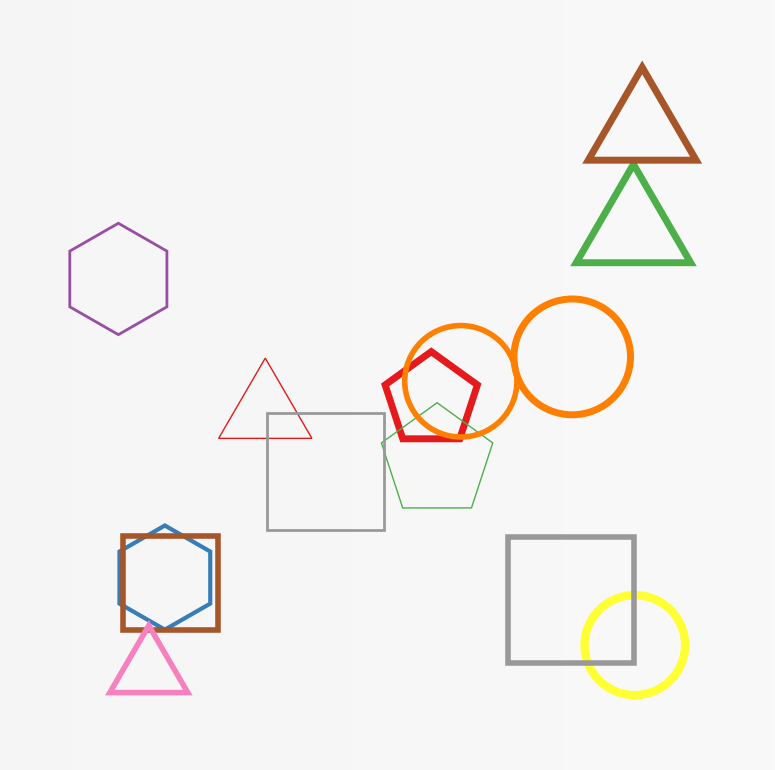[{"shape": "pentagon", "thickness": 2.5, "radius": 0.31, "center": [0.556, 0.481]}, {"shape": "triangle", "thickness": 0.5, "radius": 0.35, "center": [0.342, 0.465]}, {"shape": "hexagon", "thickness": 1.5, "radius": 0.34, "center": [0.213, 0.25]}, {"shape": "triangle", "thickness": 2.5, "radius": 0.43, "center": [0.817, 0.701]}, {"shape": "pentagon", "thickness": 0.5, "radius": 0.38, "center": [0.564, 0.401]}, {"shape": "hexagon", "thickness": 1, "radius": 0.36, "center": [0.153, 0.638]}, {"shape": "circle", "thickness": 2, "radius": 0.36, "center": [0.595, 0.505]}, {"shape": "circle", "thickness": 2.5, "radius": 0.38, "center": [0.738, 0.537]}, {"shape": "circle", "thickness": 3, "radius": 0.32, "center": [0.819, 0.162]}, {"shape": "triangle", "thickness": 2.5, "radius": 0.4, "center": [0.829, 0.832]}, {"shape": "square", "thickness": 2, "radius": 0.31, "center": [0.22, 0.243]}, {"shape": "triangle", "thickness": 2, "radius": 0.29, "center": [0.192, 0.13]}, {"shape": "square", "thickness": 2, "radius": 0.41, "center": [0.737, 0.221]}, {"shape": "square", "thickness": 1, "radius": 0.38, "center": [0.42, 0.388]}]